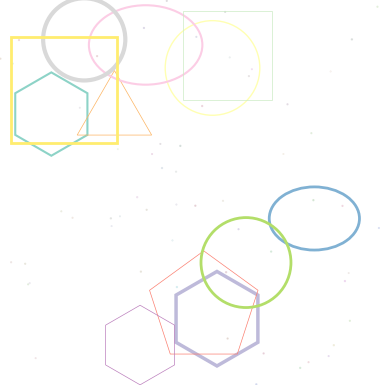[{"shape": "hexagon", "thickness": 1.5, "radius": 0.54, "center": [0.133, 0.704]}, {"shape": "circle", "thickness": 1, "radius": 0.61, "center": [0.552, 0.823]}, {"shape": "hexagon", "thickness": 2.5, "radius": 0.61, "center": [0.564, 0.172]}, {"shape": "pentagon", "thickness": 0.5, "radius": 0.74, "center": [0.529, 0.2]}, {"shape": "oval", "thickness": 2, "radius": 0.59, "center": [0.817, 0.433]}, {"shape": "triangle", "thickness": 0.5, "radius": 0.56, "center": [0.297, 0.705]}, {"shape": "circle", "thickness": 2, "radius": 0.58, "center": [0.639, 0.318]}, {"shape": "oval", "thickness": 1.5, "radius": 0.74, "center": [0.378, 0.883]}, {"shape": "circle", "thickness": 3, "radius": 0.53, "center": [0.219, 0.898]}, {"shape": "hexagon", "thickness": 0.5, "radius": 0.52, "center": [0.364, 0.104]}, {"shape": "square", "thickness": 0.5, "radius": 0.58, "center": [0.592, 0.856]}, {"shape": "square", "thickness": 2, "radius": 0.69, "center": [0.165, 0.766]}]